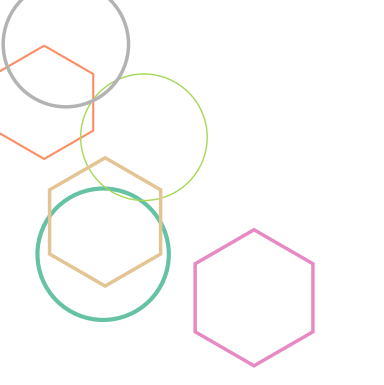[{"shape": "circle", "thickness": 3, "radius": 0.85, "center": [0.268, 0.34]}, {"shape": "hexagon", "thickness": 1.5, "radius": 0.74, "center": [0.115, 0.734]}, {"shape": "hexagon", "thickness": 2.5, "radius": 0.88, "center": [0.66, 0.227]}, {"shape": "circle", "thickness": 1, "radius": 0.82, "center": [0.374, 0.643]}, {"shape": "hexagon", "thickness": 2.5, "radius": 0.83, "center": [0.273, 0.424]}, {"shape": "circle", "thickness": 2.5, "radius": 0.81, "center": [0.171, 0.885]}]